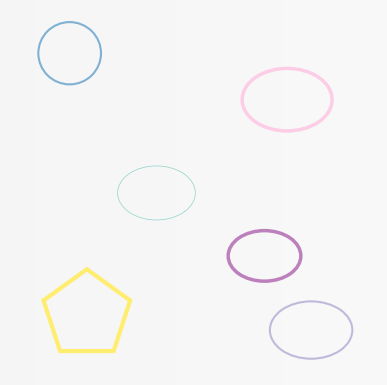[{"shape": "oval", "thickness": 0.5, "radius": 0.5, "center": [0.404, 0.499]}, {"shape": "oval", "thickness": 1.5, "radius": 0.53, "center": [0.803, 0.143]}, {"shape": "circle", "thickness": 1.5, "radius": 0.4, "center": [0.18, 0.862]}, {"shape": "oval", "thickness": 2.5, "radius": 0.58, "center": [0.741, 0.741]}, {"shape": "oval", "thickness": 2.5, "radius": 0.47, "center": [0.683, 0.335]}, {"shape": "pentagon", "thickness": 3, "radius": 0.59, "center": [0.224, 0.183]}]